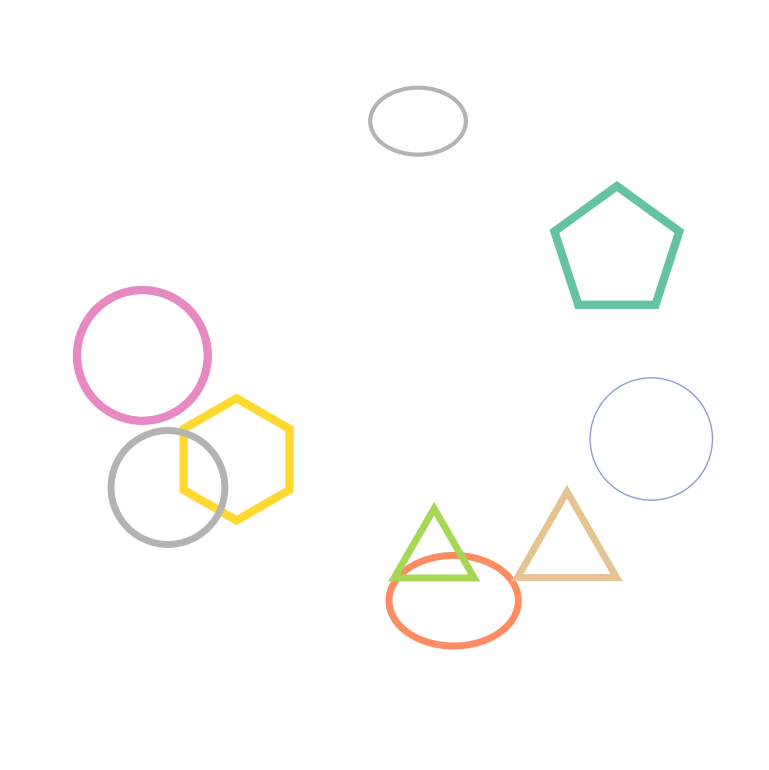[{"shape": "pentagon", "thickness": 3, "radius": 0.43, "center": [0.801, 0.673]}, {"shape": "oval", "thickness": 2.5, "radius": 0.42, "center": [0.589, 0.22]}, {"shape": "circle", "thickness": 0.5, "radius": 0.4, "center": [0.846, 0.43]}, {"shape": "circle", "thickness": 3, "radius": 0.42, "center": [0.185, 0.538]}, {"shape": "triangle", "thickness": 2.5, "radius": 0.3, "center": [0.564, 0.279]}, {"shape": "hexagon", "thickness": 3, "radius": 0.4, "center": [0.307, 0.403]}, {"shape": "triangle", "thickness": 2.5, "radius": 0.37, "center": [0.736, 0.287]}, {"shape": "circle", "thickness": 2.5, "radius": 0.37, "center": [0.218, 0.367]}, {"shape": "oval", "thickness": 1.5, "radius": 0.31, "center": [0.543, 0.843]}]